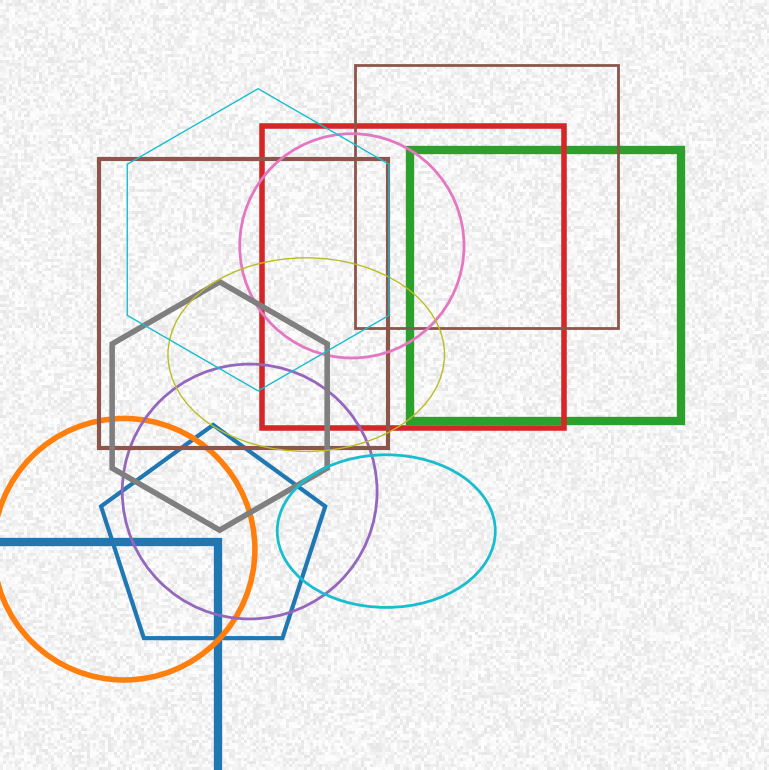[{"shape": "pentagon", "thickness": 1.5, "radius": 0.77, "center": [0.277, 0.295]}, {"shape": "square", "thickness": 3, "radius": 0.9, "center": [0.102, 0.115]}, {"shape": "circle", "thickness": 2, "radius": 0.85, "center": [0.161, 0.287]}, {"shape": "square", "thickness": 3, "radius": 0.88, "center": [0.708, 0.63]}, {"shape": "square", "thickness": 2, "radius": 0.98, "center": [0.536, 0.64]}, {"shape": "circle", "thickness": 1, "radius": 0.83, "center": [0.324, 0.362]}, {"shape": "square", "thickness": 1.5, "radius": 0.94, "center": [0.316, 0.606]}, {"shape": "square", "thickness": 1, "radius": 0.85, "center": [0.632, 0.745]}, {"shape": "circle", "thickness": 1, "radius": 0.73, "center": [0.457, 0.681]}, {"shape": "hexagon", "thickness": 2, "radius": 0.81, "center": [0.285, 0.473]}, {"shape": "oval", "thickness": 0.5, "radius": 0.9, "center": [0.398, 0.539]}, {"shape": "hexagon", "thickness": 0.5, "radius": 0.98, "center": [0.335, 0.689]}, {"shape": "oval", "thickness": 1, "radius": 0.71, "center": [0.502, 0.31]}]